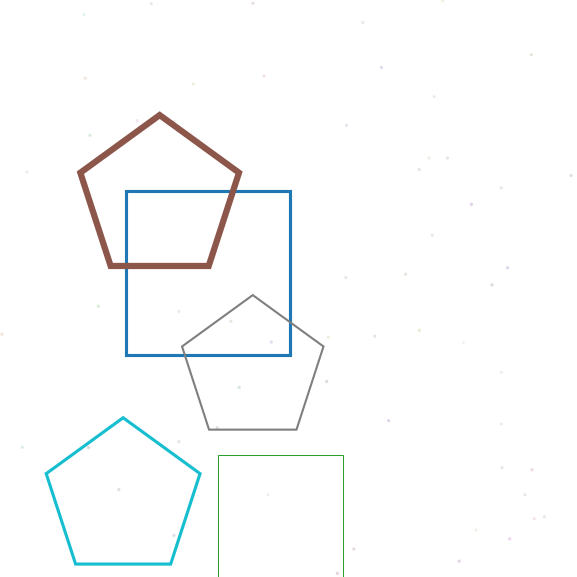[{"shape": "square", "thickness": 1.5, "radius": 0.71, "center": [0.361, 0.526]}, {"shape": "square", "thickness": 0.5, "radius": 0.54, "center": [0.486, 0.102]}, {"shape": "pentagon", "thickness": 3, "radius": 0.72, "center": [0.276, 0.655]}, {"shape": "pentagon", "thickness": 1, "radius": 0.64, "center": [0.438, 0.359]}, {"shape": "pentagon", "thickness": 1.5, "radius": 0.7, "center": [0.213, 0.136]}]